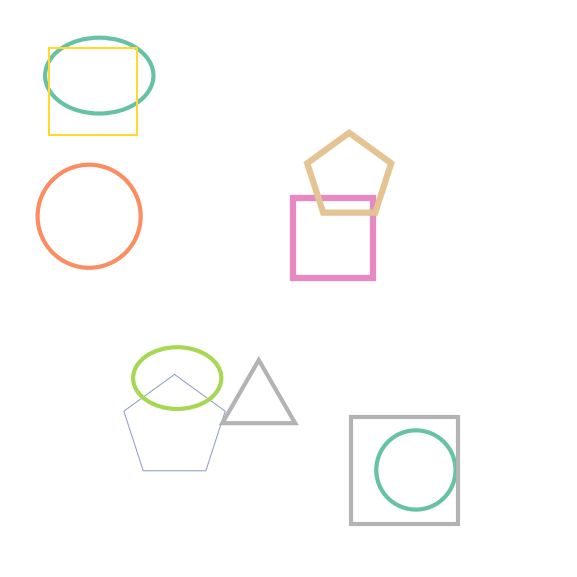[{"shape": "oval", "thickness": 2, "radius": 0.47, "center": [0.172, 0.868]}, {"shape": "circle", "thickness": 2, "radius": 0.34, "center": [0.72, 0.185]}, {"shape": "circle", "thickness": 2, "radius": 0.45, "center": [0.154, 0.625]}, {"shape": "pentagon", "thickness": 0.5, "radius": 0.46, "center": [0.302, 0.259]}, {"shape": "square", "thickness": 3, "radius": 0.35, "center": [0.576, 0.587]}, {"shape": "oval", "thickness": 2, "radius": 0.38, "center": [0.307, 0.344]}, {"shape": "square", "thickness": 1, "radius": 0.38, "center": [0.161, 0.84]}, {"shape": "pentagon", "thickness": 3, "radius": 0.38, "center": [0.605, 0.693]}, {"shape": "square", "thickness": 2, "radius": 0.46, "center": [0.7, 0.185]}, {"shape": "triangle", "thickness": 2, "radius": 0.36, "center": [0.448, 0.303]}]